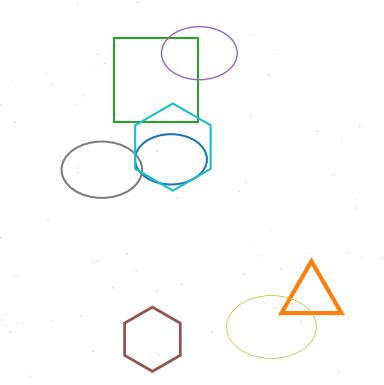[{"shape": "oval", "thickness": 1.5, "radius": 0.47, "center": [0.444, 0.586]}, {"shape": "triangle", "thickness": 3, "radius": 0.45, "center": [0.809, 0.232]}, {"shape": "square", "thickness": 1.5, "radius": 0.54, "center": [0.405, 0.793]}, {"shape": "oval", "thickness": 1, "radius": 0.49, "center": [0.518, 0.862]}, {"shape": "hexagon", "thickness": 2, "radius": 0.42, "center": [0.396, 0.119]}, {"shape": "oval", "thickness": 1.5, "radius": 0.52, "center": [0.265, 0.559]}, {"shape": "oval", "thickness": 0.5, "radius": 0.58, "center": [0.705, 0.151]}, {"shape": "hexagon", "thickness": 1.5, "radius": 0.57, "center": [0.449, 0.618]}]